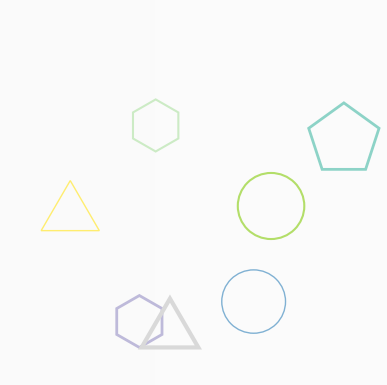[{"shape": "pentagon", "thickness": 2, "radius": 0.48, "center": [0.887, 0.637]}, {"shape": "hexagon", "thickness": 2, "radius": 0.34, "center": [0.36, 0.165]}, {"shape": "circle", "thickness": 1, "radius": 0.41, "center": [0.655, 0.217]}, {"shape": "circle", "thickness": 1.5, "radius": 0.43, "center": [0.699, 0.465]}, {"shape": "triangle", "thickness": 3, "radius": 0.42, "center": [0.439, 0.14]}, {"shape": "hexagon", "thickness": 1.5, "radius": 0.34, "center": [0.402, 0.674]}, {"shape": "triangle", "thickness": 1, "radius": 0.43, "center": [0.181, 0.444]}]